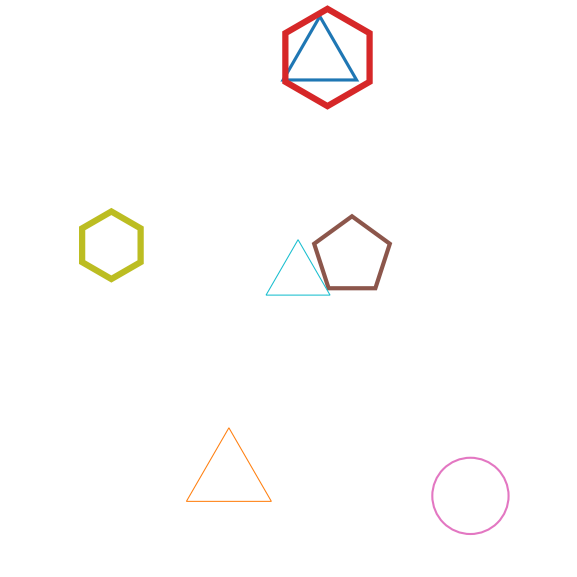[{"shape": "triangle", "thickness": 1.5, "radius": 0.37, "center": [0.554, 0.897]}, {"shape": "triangle", "thickness": 0.5, "radius": 0.42, "center": [0.396, 0.173]}, {"shape": "hexagon", "thickness": 3, "radius": 0.42, "center": [0.567, 0.9]}, {"shape": "pentagon", "thickness": 2, "radius": 0.34, "center": [0.61, 0.556]}, {"shape": "circle", "thickness": 1, "radius": 0.33, "center": [0.815, 0.14]}, {"shape": "hexagon", "thickness": 3, "radius": 0.29, "center": [0.193, 0.574]}, {"shape": "triangle", "thickness": 0.5, "radius": 0.32, "center": [0.516, 0.52]}]